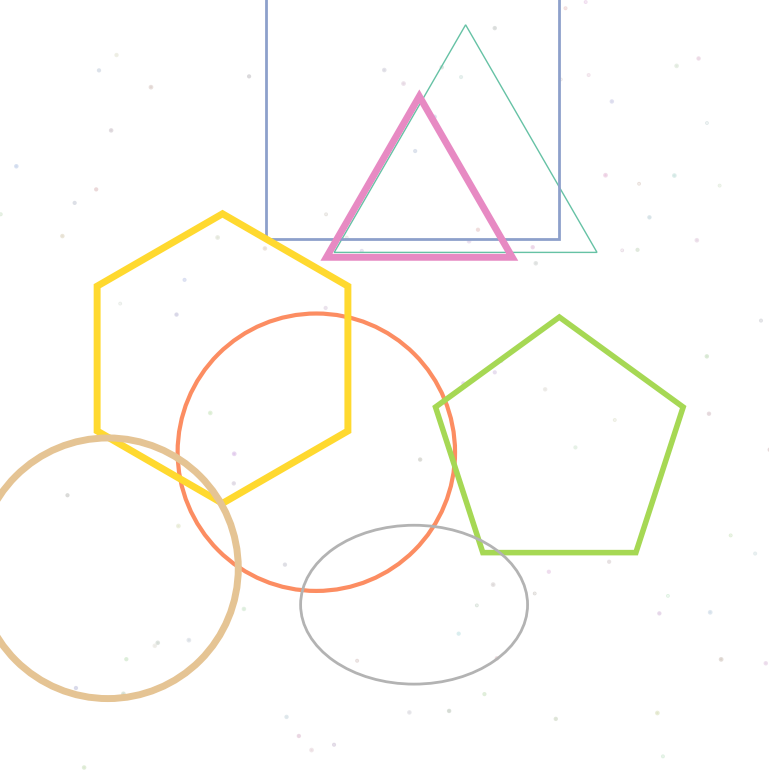[{"shape": "triangle", "thickness": 0.5, "radius": 0.99, "center": [0.605, 0.771]}, {"shape": "circle", "thickness": 1.5, "radius": 0.9, "center": [0.411, 0.413]}, {"shape": "square", "thickness": 1, "radius": 0.95, "center": [0.535, 0.88]}, {"shape": "triangle", "thickness": 2.5, "radius": 0.7, "center": [0.545, 0.736]}, {"shape": "pentagon", "thickness": 2, "radius": 0.85, "center": [0.726, 0.419]}, {"shape": "hexagon", "thickness": 2.5, "radius": 0.94, "center": [0.289, 0.534]}, {"shape": "circle", "thickness": 2.5, "radius": 0.85, "center": [0.14, 0.262]}, {"shape": "oval", "thickness": 1, "radius": 0.74, "center": [0.538, 0.215]}]